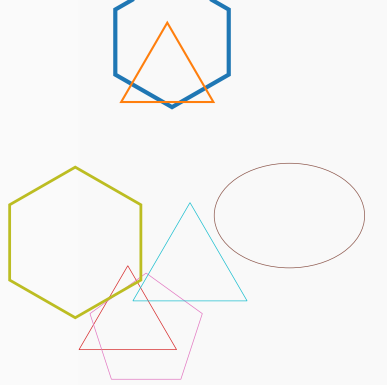[{"shape": "hexagon", "thickness": 3, "radius": 0.85, "center": [0.444, 0.891]}, {"shape": "triangle", "thickness": 1.5, "radius": 0.69, "center": [0.432, 0.804]}, {"shape": "triangle", "thickness": 0.5, "radius": 0.73, "center": [0.33, 0.164]}, {"shape": "oval", "thickness": 0.5, "radius": 0.97, "center": [0.747, 0.44]}, {"shape": "pentagon", "thickness": 0.5, "radius": 0.76, "center": [0.377, 0.138]}, {"shape": "hexagon", "thickness": 2, "radius": 0.98, "center": [0.194, 0.37]}, {"shape": "triangle", "thickness": 0.5, "radius": 0.85, "center": [0.49, 0.304]}]